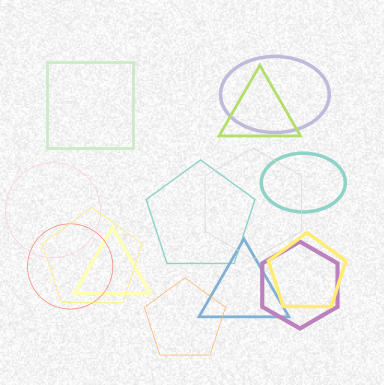[{"shape": "pentagon", "thickness": 1, "radius": 0.74, "center": [0.521, 0.436]}, {"shape": "oval", "thickness": 2.5, "radius": 0.55, "center": [0.788, 0.526]}, {"shape": "triangle", "thickness": 2.5, "radius": 0.57, "center": [0.292, 0.295]}, {"shape": "oval", "thickness": 2.5, "radius": 0.71, "center": [0.714, 0.755]}, {"shape": "circle", "thickness": 0.5, "radius": 0.55, "center": [0.182, 0.308]}, {"shape": "triangle", "thickness": 2, "radius": 0.68, "center": [0.634, 0.245]}, {"shape": "pentagon", "thickness": 0.5, "radius": 0.55, "center": [0.48, 0.167]}, {"shape": "triangle", "thickness": 2, "radius": 0.61, "center": [0.675, 0.708]}, {"shape": "circle", "thickness": 0.5, "radius": 0.62, "center": [0.138, 0.454]}, {"shape": "hexagon", "thickness": 0.5, "radius": 0.72, "center": [0.658, 0.471]}, {"shape": "hexagon", "thickness": 3, "radius": 0.56, "center": [0.779, 0.26]}, {"shape": "square", "thickness": 2, "radius": 0.56, "center": [0.234, 0.727]}, {"shape": "pentagon", "thickness": 0.5, "radius": 0.68, "center": [0.239, 0.325]}, {"shape": "pentagon", "thickness": 2.5, "radius": 0.53, "center": [0.798, 0.29]}]